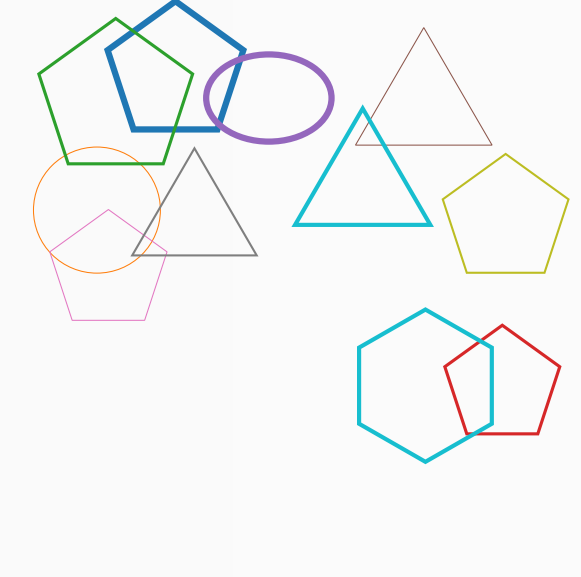[{"shape": "pentagon", "thickness": 3, "radius": 0.61, "center": [0.302, 0.874]}, {"shape": "circle", "thickness": 0.5, "radius": 0.55, "center": [0.167, 0.635]}, {"shape": "pentagon", "thickness": 1.5, "radius": 0.7, "center": [0.199, 0.828]}, {"shape": "pentagon", "thickness": 1.5, "radius": 0.52, "center": [0.864, 0.332]}, {"shape": "oval", "thickness": 3, "radius": 0.54, "center": [0.463, 0.829]}, {"shape": "triangle", "thickness": 0.5, "radius": 0.68, "center": [0.729, 0.816]}, {"shape": "pentagon", "thickness": 0.5, "radius": 0.53, "center": [0.187, 0.53]}, {"shape": "triangle", "thickness": 1, "radius": 0.62, "center": [0.335, 0.619]}, {"shape": "pentagon", "thickness": 1, "radius": 0.57, "center": [0.87, 0.619]}, {"shape": "hexagon", "thickness": 2, "radius": 0.66, "center": [0.732, 0.331]}, {"shape": "triangle", "thickness": 2, "radius": 0.67, "center": [0.624, 0.677]}]